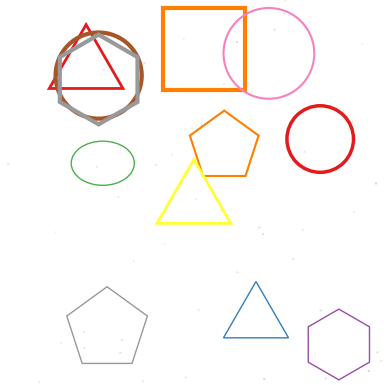[{"shape": "triangle", "thickness": 2, "radius": 0.55, "center": [0.224, 0.825]}, {"shape": "circle", "thickness": 2.5, "radius": 0.43, "center": [0.832, 0.639]}, {"shape": "triangle", "thickness": 1, "radius": 0.49, "center": [0.665, 0.171]}, {"shape": "oval", "thickness": 1, "radius": 0.41, "center": [0.267, 0.576]}, {"shape": "hexagon", "thickness": 1, "radius": 0.46, "center": [0.88, 0.105]}, {"shape": "pentagon", "thickness": 1.5, "radius": 0.47, "center": [0.582, 0.619]}, {"shape": "square", "thickness": 3, "radius": 0.54, "center": [0.53, 0.873]}, {"shape": "triangle", "thickness": 2, "radius": 0.55, "center": [0.504, 0.475]}, {"shape": "circle", "thickness": 3, "radius": 0.56, "center": [0.256, 0.804]}, {"shape": "circle", "thickness": 1.5, "radius": 0.59, "center": [0.698, 0.861]}, {"shape": "hexagon", "thickness": 3, "radius": 0.58, "center": [0.256, 0.793]}, {"shape": "pentagon", "thickness": 1, "radius": 0.55, "center": [0.278, 0.145]}]